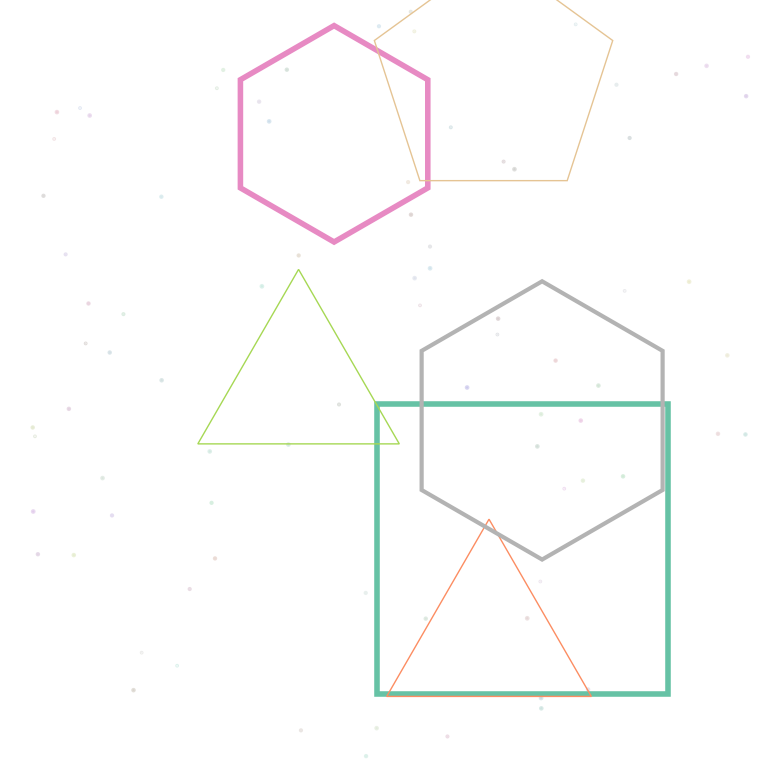[{"shape": "square", "thickness": 2, "radius": 0.94, "center": [0.679, 0.287]}, {"shape": "triangle", "thickness": 0.5, "radius": 0.77, "center": [0.635, 0.172]}, {"shape": "hexagon", "thickness": 2, "radius": 0.7, "center": [0.434, 0.826]}, {"shape": "triangle", "thickness": 0.5, "radius": 0.76, "center": [0.388, 0.499]}, {"shape": "pentagon", "thickness": 0.5, "radius": 0.81, "center": [0.641, 0.897]}, {"shape": "hexagon", "thickness": 1.5, "radius": 0.9, "center": [0.704, 0.454]}]